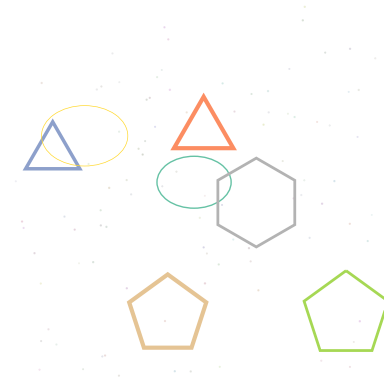[{"shape": "oval", "thickness": 1, "radius": 0.48, "center": [0.504, 0.527]}, {"shape": "triangle", "thickness": 3, "radius": 0.44, "center": [0.529, 0.66]}, {"shape": "triangle", "thickness": 2.5, "radius": 0.41, "center": [0.137, 0.602]}, {"shape": "pentagon", "thickness": 2, "radius": 0.57, "center": [0.899, 0.182]}, {"shape": "oval", "thickness": 0.5, "radius": 0.56, "center": [0.22, 0.647]}, {"shape": "pentagon", "thickness": 3, "radius": 0.53, "center": [0.436, 0.182]}, {"shape": "hexagon", "thickness": 2, "radius": 0.58, "center": [0.666, 0.474]}]